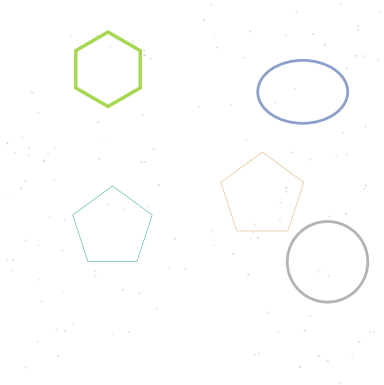[{"shape": "pentagon", "thickness": 0.5, "radius": 0.54, "center": [0.292, 0.408]}, {"shape": "oval", "thickness": 2, "radius": 0.58, "center": [0.786, 0.761]}, {"shape": "hexagon", "thickness": 2.5, "radius": 0.48, "center": [0.281, 0.82]}, {"shape": "pentagon", "thickness": 0.5, "radius": 0.57, "center": [0.681, 0.492]}, {"shape": "circle", "thickness": 2, "radius": 0.52, "center": [0.851, 0.32]}]